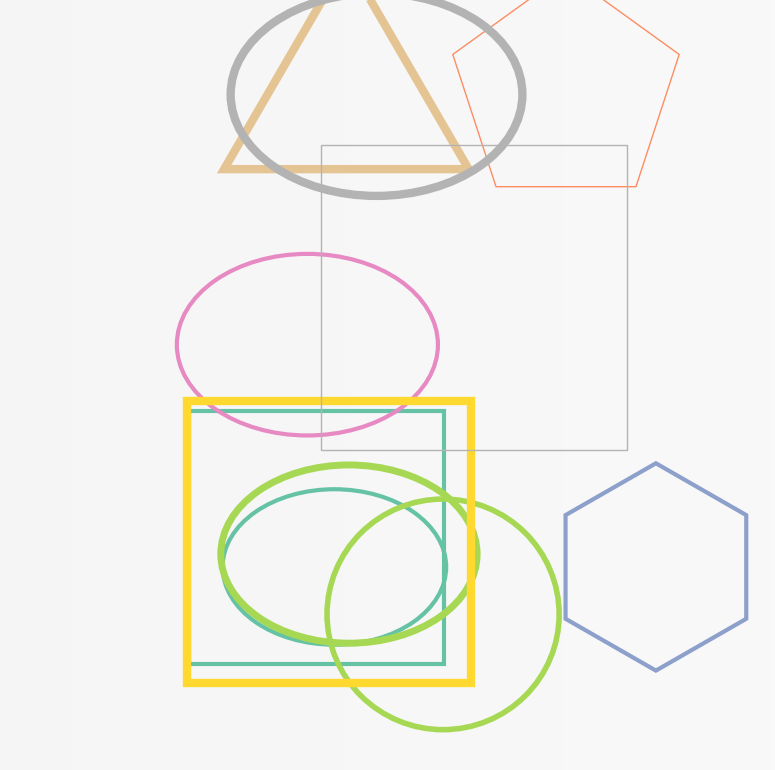[{"shape": "oval", "thickness": 1.5, "radius": 0.72, "center": [0.431, 0.264]}, {"shape": "square", "thickness": 1.5, "radius": 0.82, "center": [0.408, 0.302]}, {"shape": "pentagon", "thickness": 0.5, "radius": 0.77, "center": [0.73, 0.882]}, {"shape": "hexagon", "thickness": 1.5, "radius": 0.67, "center": [0.846, 0.264]}, {"shape": "oval", "thickness": 1.5, "radius": 0.84, "center": [0.397, 0.552]}, {"shape": "circle", "thickness": 2, "radius": 0.75, "center": [0.572, 0.202]}, {"shape": "oval", "thickness": 2.5, "radius": 0.83, "center": [0.45, 0.28]}, {"shape": "square", "thickness": 3, "radius": 0.92, "center": [0.425, 0.297]}, {"shape": "triangle", "thickness": 3, "radius": 0.91, "center": [0.447, 0.871]}, {"shape": "oval", "thickness": 3, "radius": 0.94, "center": [0.486, 0.877]}, {"shape": "square", "thickness": 0.5, "radius": 0.99, "center": [0.612, 0.614]}]